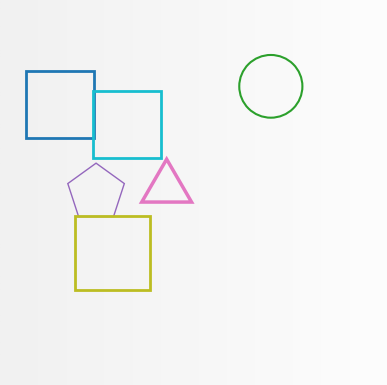[{"shape": "square", "thickness": 2, "radius": 0.43, "center": [0.155, 0.729]}, {"shape": "circle", "thickness": 1.5, "radius": 0.41, "center": [0.699, 0.776]}, {"shape": "pentagon", "thickness": 1, "radius": 0.38, "center": [0.248, 0.499]}, {"shape": "triangle", "thickness": 2.5, "radius": 0.37, "center": [0.43, 0.512]}, {"shape": "square", "thickness": 2, "radius": 0.48, "center": [0.291, 0.342]}, {"shape": "square", "thickness": 2, "radius": 0.44, "center": [0.327, 0.676]}]